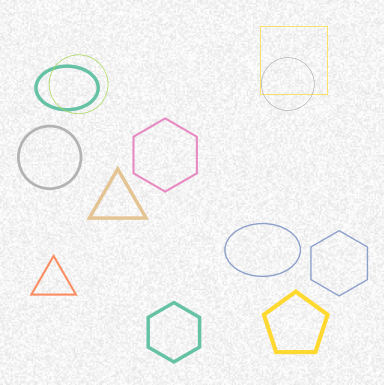[{"shape": "hexagon", "thickness": 2.5, "radius": 0.39, "center": [0.452, 0.137]}, {"shape": "oval", "thickness": 2.5, "radius": 0.4, "center": [0.174, 0.772]}, {"shape": "triangle", "thickness": 1.5, "radius": 0.33, "center": [0.139, 0.268]}, {"shape": "oval", "thickness": 1, "radius": 0.49, "center": [0.682, 0.351]}, {"shape": "hexagon", "thickness": 1, "radius": 0.42, "center": [0.881, 0.316]}, {"shape": "hexagon", "thickness": 1.5, "radius": 0.48, "center": [0.429, 0.597]}, {"shape": "circle", "thickness": 0.5, "radius": 0.38, "center": [0.204, 0.781]}, {"shape": "pentagon", "thickness": 3, "radius": 0.43, "center": [0.768, 0.156]}, {"shape": "square", "thickness": 0.5, "radius": 0.44, "center": [0.762, 0.844]}, {"shape": "triangle", "thickness": 2.5, "radius": 0.43, "center": [0.306, 0.476]}, {"shape": "circle", "thickness": 2, "radius": 0.41, "center": [0.129, 0.591]}, {"shape": "circle", "thickness": 0.5, "radius": 0.34, "center": [0.748, 0.782]}]